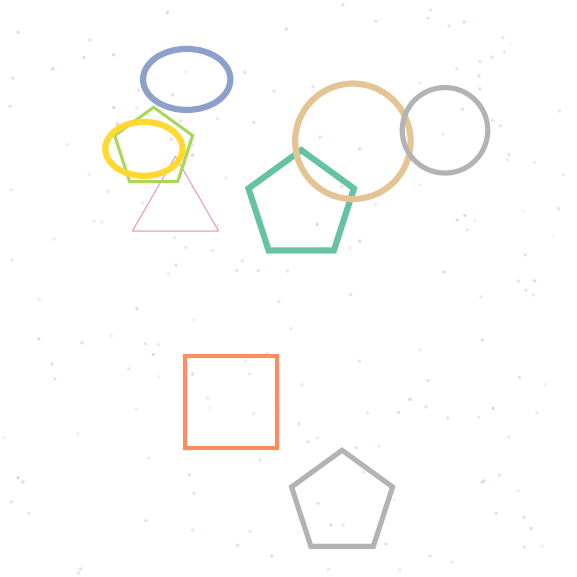[{"shape": "pentagon", "thickness": 3, "radius": 0.48, "center": [0.522, 0.643]}, {"shape": "square", "thickness": 2, "radius": 0.4, "center": [0.399, 0.303]}, {"shape": "oval", "thickness": 3, "radius": 0.38, "center": [0.323, 0.862]}, {"shape": "triangle", "thickness": 0.5, "radius": 0.43, "center": [0.304, 0.642]}, {"shape": "pentagon", "thickness": 1.5, "radius": 0.36, "center": [0.266, 0.742]}, {"shape": "oval", "thickness": 3, "radius": 0.33, "center": [0.249, 0.741]}, {"shape": "circle", "thickness": 3, "radius": 0.5, "center": [0.611, 0.754]}, {"shape": "circle", "thickness": 2.5, "radius": 0.37, "center": [0.771, 0.774]}, {"shape": "pentagon", "thickness": 2.5, "radius": 0.46, "center": [0.592, 0.127]}]